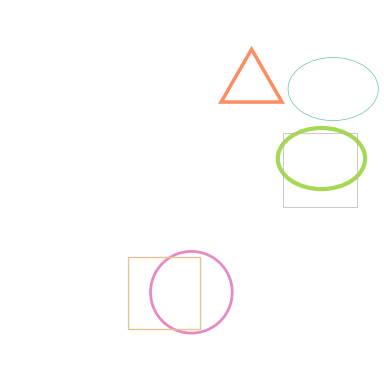[{"shape": "oval", "thickness": 0.5, "radius": 0.59, "center": [0.865, 0.769]}, {"shape": "triangle", "thickness": 2.5, "radius": 0.46, "center": [0.653, 0.781]}, {"shape": "circle", "thickness": 2, "radius": 0.53, "center": [0.497, 0.241]}, {"shape": "oval", "thickness": 3, "radius": 0.57, "center": [0.835, 0.588]}, {"shape": "square", "thickness": 1, "radius": 0.47, "center": [0.426, 0.238]}, {"shape": "square", "thickness": 0.5, "radius": 0.48, "center": [0.832, 0.558]}]